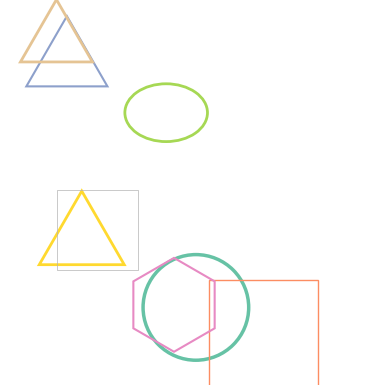[{"shape": "circle", "thickness": 2.5, "radius": 0.69, "center": [0.509, 0.202]}, {"shape": "square", "thickness": 1, "radius": 0.71, "center": [0.684, 0.132]}, {"shape": "triangle", "thickness": 1.5, "radius": 0.61, "center": [0.174, 0.836]}, {"shape": "hexagon", "thickness": 1.5, "radius": 0.61, "center": [0.452, 0.208]}, {"shape": "oval", "thickness": 2, "radius": 0.54, "center": [0.432, 0.707]}, {"shape": "triangle", "thickness": 2, "radius": 0.64, "center": [0.212, 0.376]}, {"shape": "triangle", "thickness": 2, "radius": 0.54, "center": [0.147, 0.893]}, {"shape": "square", "thickness": 0.5, "radius": 0.52, "center": [0.253, 0.403]}]